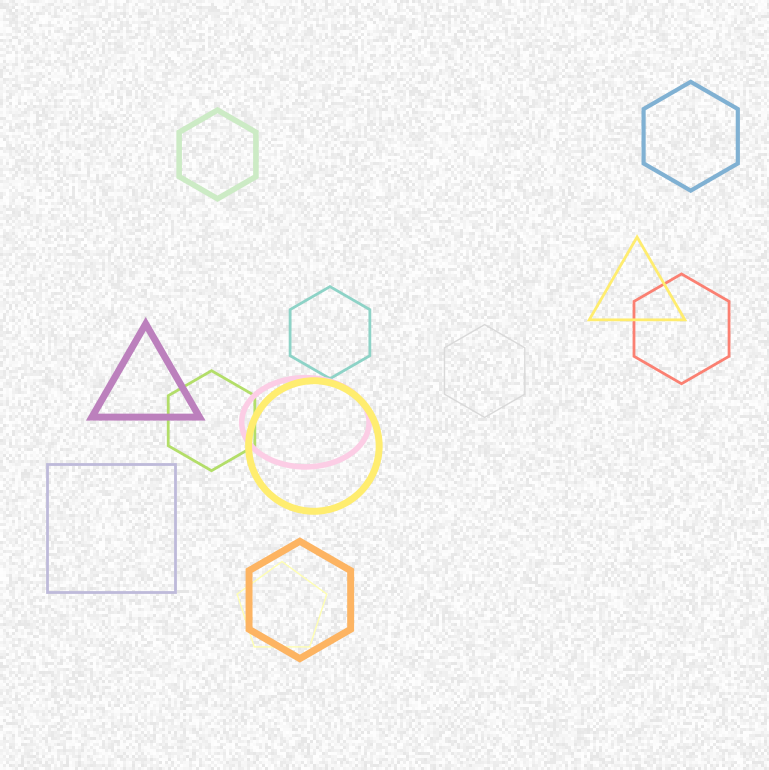[{"shape": "hexagon", "thickness": 1, "radius": 0.3, "center": [0.429, 0.568]}, {"shape": "pentagon", "thickness": 0.5, "radius": 0.31, "center": [0.366, 0.209]}, {"shape": "square", "thickness": 1, "radius": 0.42, "center": [0.144, 0.315]}, {"shape": "hexagon", "thickness": 1, "radius": 0.36, "center": [0.885, 0.573]}, {"shape": "hexagon", "thickness": 1.5, "radius": 0.35, "center": [0.897, 0.823]}, {"shape": "hexagon", "thickness": 2.5, "radius": 0.38, "center": [0.389, 0.221]}, {"shape": "hexagon", "thickness": 1, "radius": 0.32, "center": [0.275, 0.454]}, {"shape": "oval", "thickness": 2, "radius": 0.41, "center": [0.397, 0.452]}, {"shape": "hexagon", "thickness": 0.5, "radius": 0.3, "center": [0.629, 0.518]}, {"shape": "triangle", "thickness": 2.5, "radius": 0.4, "center": [0.189, 0.499]}, {"shape": "hexagon", "thickness": 2, "radius": 0.29, "center": [0.283, 0.799]}, {"shape": "triangle", "thickness": 1, "radius": 0.36, "center": [0.827, 0.62]}, {"shape": "circle", "thickness": 2.5, "radius": 0.42, "center": [0.408, 0.421]}]